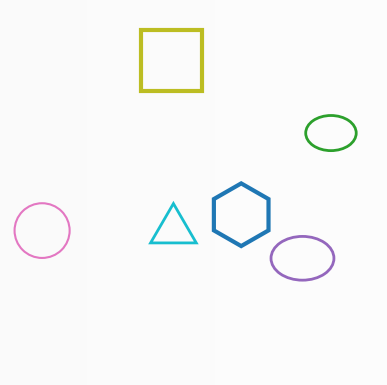[{"shape": "hexagon", "thickness": 3, "radius": 0.41, "center": [0.622, 0.442]}, {"shape": "oval", "thickness": 2, "radius": 0.33, "center": [0.854, 0.654]}, {"shape": "oval", "thickness": 2, "radius": 0.41, "center": [0.781, 0.329]}, {"shape": "circle", "thickness": 1.5, "radius": 0.36, "center": [0.109, 0.401]}, {"shape": "square", "thickness": 3, "radius": 0.39, "center": [0.442, 0.843]}, {"shape": "triangle", "thickness": 2, "radius": 0.34, "center": [0.448, 0.403]}]